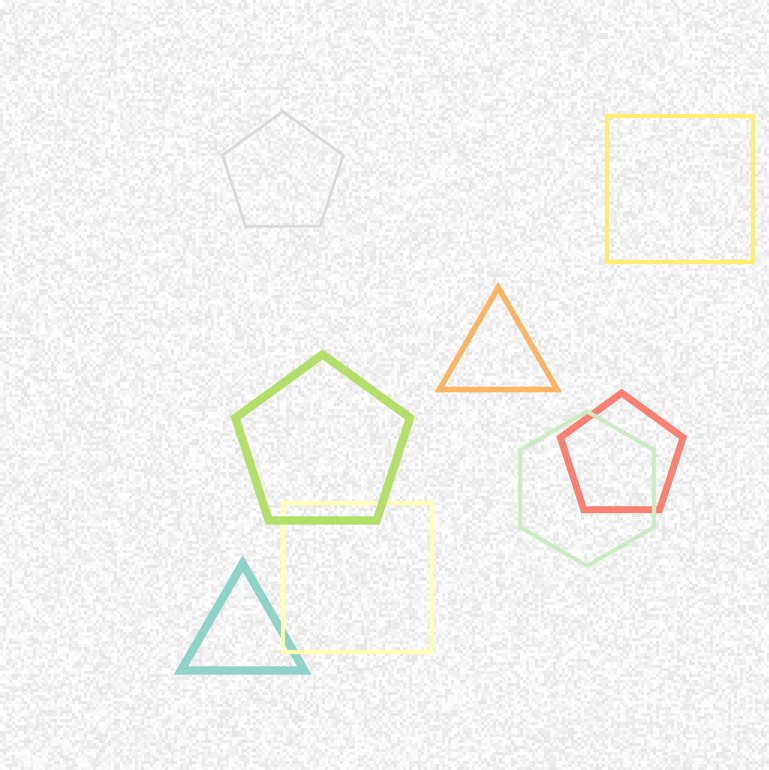[{"shape": "triangle", "thickness": 3, "radius": 0.46, "center": [0.315, 0.176]}, {"shape": "square", "thickness": 1.5, "radius": 0.48, "center": [0.464, 0.25]}, {"shape": "pentagon", "thickness": 2.5, "radius": 0.42, "center": [0.807, 0.406]}, {"shape": "triangle", "thickness": 2, "radius": 0.44, "center": [0.647, 0.538]}, {"shape": "pentagon", "thickness": 3, "radius": 0.6, "center": [0.419, 0.421]}, {"shape": "pentagon", "thickness": 1, "radius": 0.41, "center": [0.367, 0.773]}, {"shape": "hexagon", "thickness": 1.5, "radius": 0.5, "center": [0.762, 0.365]}, {"shape": "square", "thickness": 1.5, "radius": 0.47, "center": [0.883, 0.754]}]